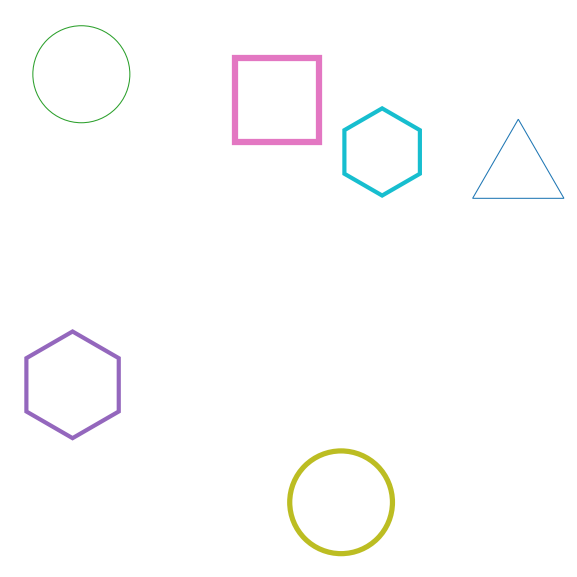[{"shape": "triangle", "thickness": 0.5, "radius": 0.46, "center": [0.897, 0.701]}, {"shape": "circle", "thickness": 0.5, "radius": 0.42, "center": [0.141, 0.871]}, {"shape": "hexagon", "thickness": 2, "radius": 0.46, "center": [0.126, 0.333]}, {"shape": "square", "thickness": 3, "radius": 0.36, "center": [0.48, 0.826]}, {"shape": "circle", "thickness": 2.5, "radius": 0.44, "center": [0.591, 0.129]}, {"shape": "hexagon", "thickness": 2, "radius": 0.38, "center": [0.662, 0.736]}]